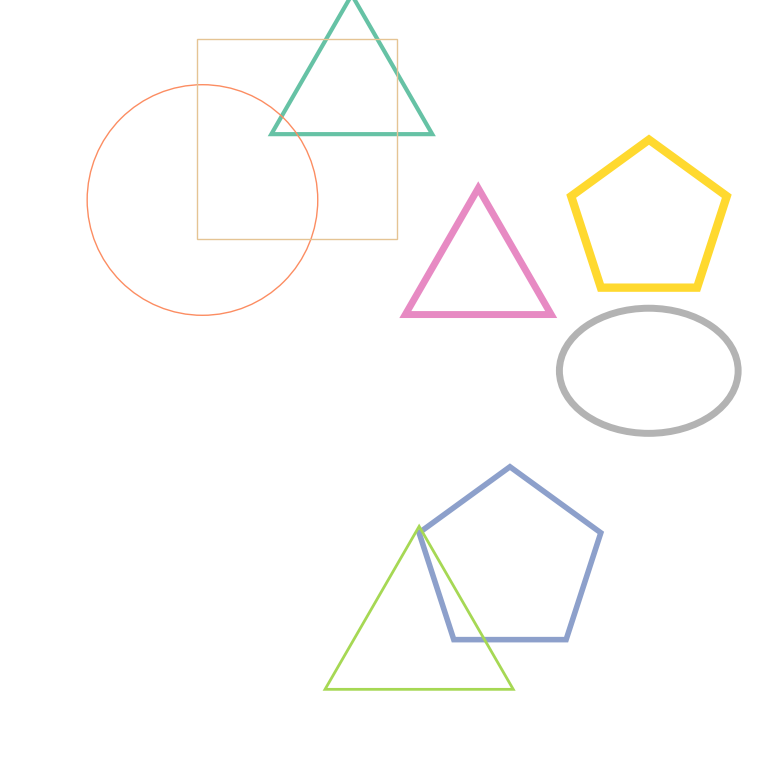[{"shape": "triangle", "thickness": 1.5, "radius": 0.6, "center": [0.457, 0.886]}, {"shape": "circle", "thickness": 0.5, "radius": 0.75, "center": [0.263, 0.74]}, {"shape": "pentagon", "thickness": 2, "radius": 0.62, "center": [0.662, 0.27]}, {"shape": "triangle", "thickness": 2.5, "radius": 0.55, "center": [0.621, 0.646]}, {"shape": "triangle", "thickness": 1, "radius": 0.71, "center": [0.544, 0.175]}, {"shape": "pentagon", "thickness": 3, "radius": 0.53, "center": [0.843, 0.712]}, {"shape": "square", "thickness": 0.5, "radius": 0.65, "center": [0.386, 0.82]}, {"shape": "oval", "thickness": 2.5, "radius": 0.58, "center": [0.843, 0.518]}]